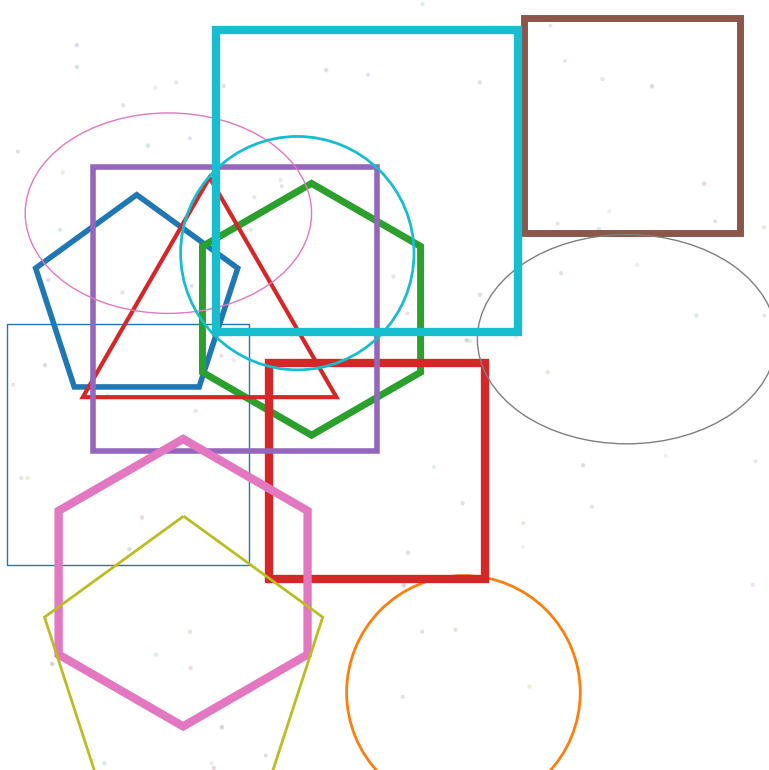[{"shape": "square", "thickness": 0.5, "radius": 0.78, "center": [0.166, 0.423]}, {"shape": "pentagon", "thickness": 2, "radius": 0.69, "center": [0.178, 0.609]}, {"shape": "circle", "thickness": 1, "radius": 0.76, "center": [0.602, 0.101]}, {"shape": "hexagon", "thickness": 2.5, "radius": 0.82, "center": [0.405, 0.598]}, {"shape": "square", "thickness": 3, "radius": 0.7, "center": [0.49, 0.388]}, {"shape": "triangle", "thickness": 1.5, "radius": 0.95, "center": [0.272, 0.579]}, {"shape": "square", "thickness": 2, "radius": 0.92, "center": [0.305, 0.599]}, {"shape": "square", "thickness": 2.5, "radius": 0.7, "center": [0.821, 0.837]}, {"shape": "hexagon", "thickness": 3, "radius": 0.93, "center": [0.238, 0.243]}, {"shape": "oval", "thickness": 0.5, "radius": 0.93, "center": [0.219, 0.723]}, {"shape": "oval", "thickness": 0.5, "radius": 0.97, "center": [0.814, 0.56]}, {"shape": "pentagon", "thickness": 1, "radius": 0.95, "center": [0.238, 0.14]}, {"shape": "square", "thickness": 3, "radius": 0.98, "center": [0.477, 0.765]}, {"shape": "circle", "thickness": 1, "radius": 0.76, "center": [0.386, 0.671]}]